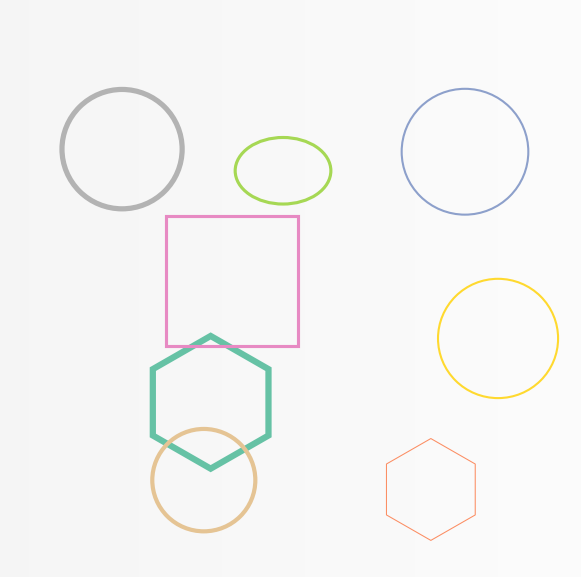[{"shape": "hexagon", "thickness": 3, "radius": 0.57, "center": [0.362, 0.302]}, {"shape": "hexagon", "thickness": 0.5, "radius": 0.44, "center": [0.741, 0.152]}, {"shape": "circle", "thickness": 1, "radius": 0.54, "center": [0.8, 0.736]}, {"shape": "square", "thickness": 1.5, "radius": 0.57, "center": [0.399, 0.512]}, {"shape": "oval", "thickness": 1.5, "radius": 0.41, "center": [0.487, 0.703]}, {"shape": "circle", "thickness": 1, "radius": 0.52, "center": [0.857, 0.413]}, {"shape": "circle", "thickness": 2, "radius": 0.44, "center": [0.351, 0.168]}, {"shape": "circle", "thickness": 2.5, "radius": 0.52, "center": [0.21, 0.741]}]